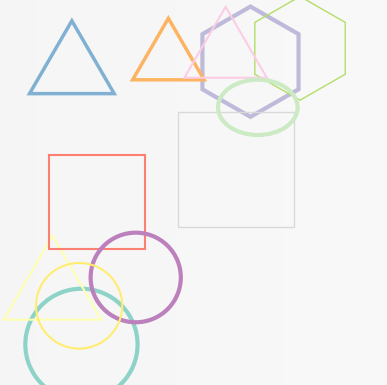[{"shape": "circle", "thickness": 3, "radius": 0.72, "center": [0.21, 0.105]}, {"shape": "triangle", "thickness": 1.5, "radius": 0.73, "center": [0.135, 0.242]}, {"shape": "hexagon", "thickness": 3, "radius": 0.72, "center": [0.646, 0.84]}, {"shape": "square", "thickness": 1.5, "radius": 0.62, "center": [0.25, 0.476]}, {"shape": "triangle", "thickness": 2.5, "radius": 0.63, "center": [0.185, 0.82]}, {"shape": "triangle", "thickness": 2.5, "radius": 0.53, "center": [0.434, 0.846]}, {"shape": "hexagon", "thickness": 1, "radius": 0.67, "center": [0.774, 0.875]}, {"shape": "triangle", "thickness": 1.5, "radius": 0.61, "center": [0.582, 0.86]}, {"shape": "square", "thickness": 1, "radius": 0.75, "center": [0.608, 0.561]}, {"shape": "circle", "thickness": 3, "radius": 0.58, "center": [0.35, 0.279]}, {"shape": "oval", "thickness": 3, "radius": 0.51, "center": [0.665, 0.721]}, {"shape": "circle", "thickness": 1.5, "radius": 0.56, "center": [0.204, 0.206]}]